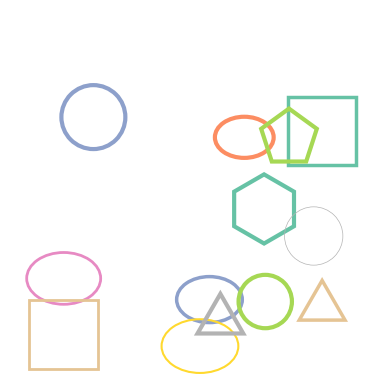[{"shape": "hexagon", "thickness": 3, "radius": 0.45, "center": [0.686, 0.457]}, {"shape": "square", "thickness": 2.5, "radius": 0.44, "center": [0.835, 0.66]}, {"shape": "oval", "thickness": 3, "radius": 0.38, "center": [0.634, 0.643]}, {"shape": "oval", "thickness": 2.5, "radius": 0.43, "center": [0.544, 0.222]}, {"shape": "circle", "thickness": 3, "radius": 0.42, "center": [0.243, 0.696]}, {"shape": "oval", "thickness": 2, "radius": 0.48, "center": [0.165, 0.277]}, {"shape": "circle", "thickness": 3, "radius": 0.35, "center": [0.689, 0.217]}, {"shape": "pentagon", "thickness": 3, "radius": 0.38, "center": [0.751, 0.642]}, {"shape": "oval", "thickness": 1.5, "radius": 0.5, "center": [0.519, 0.101]}, {"shape": "square", "thickness": 2, "radius": 0.45, "center": [0.165, 0.131]}, {"shape": "triangle", "thickness": 2.5, "radius": 0.34, "center": [0.837, 0.203]}, {"shape": "triangle", "thickness": 3, "radius": 0.34, "center": [0.572, 0.168]}, {"shape": "circle", "thickness": 0.5, "radius": 0.38, "center": [0.815, 0.387]}]